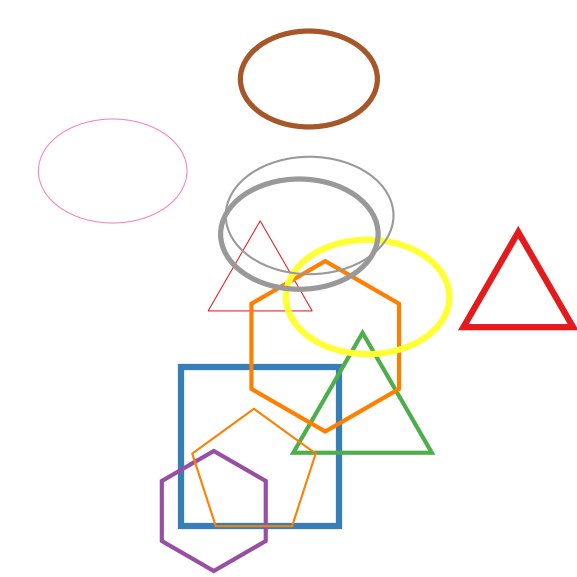[{"shape": "triangle", "thickness": 3, "radius": 0.55, "center": [0.897, 0.487]}, {"shape": "triangle", "thickness": 0.5, "radius": 0.52, "center": [0.45, 0.513]}, {"shape": "square", "thickness": 3, "radius": 0.68, "center": [0.451, 0.226]}, {"shape": "triangle", "thickness": 2, "radius": 0.69, "center": [0.628, 0.284]}, {"shape": "hexagon", "thickness": 2, "radius": 0.52, "center": [0.37, 0.114]}, {"shape": "pentagon", "thickness": 1, "radius": 0.56, "center": [0.44, 0.179]}, {"shape": "hexagon", "thickness": 2, "radius": 0.74, "center": [0.563, 0.399]}, {"shape": "oval", "thickness": 3, "radius": 0.71, "center": [0.637, 0.485]}, {"shape": "oval", "thickness": 2.5, "radius": 0.59, "center": [0.535, 0.862]}, {"shape": "oval", "thickness": 0.5, "radius": 0.64, "center": [0.195, 0.703]}, {"shape": "oval", "thickness": 1, "radius": 0.73, "center": [0.536, 0.626]}, {"shape": "oval", "thickness": 2.5, "radius": 0.68, "center": [0.518, 0.594]}]